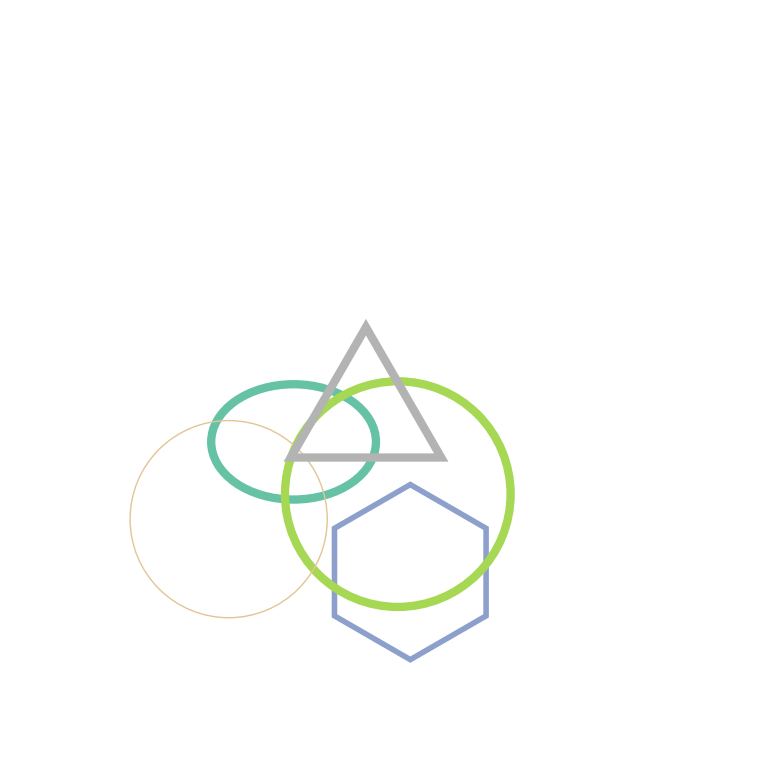[{"shape": "oval", "thickness": 3, "radius": 0.53, "center": [0.381, 0.426]}, {"shape": "hexagon", "thickness": 2, "radius": 0.57, "center": [0.533, 0.257]}, {"shape": "circle", "thickness": 3, "radius": 0.73, "center": [0.517, 0.358]}, {"shape": "circle", "thickness": 0.5, "radius": 0.64, "center": [0.297, 0.326]}, {"shape": "triangle", "thickness": 3, "radius": 0.56, "center": [0.475, 0.462]}]